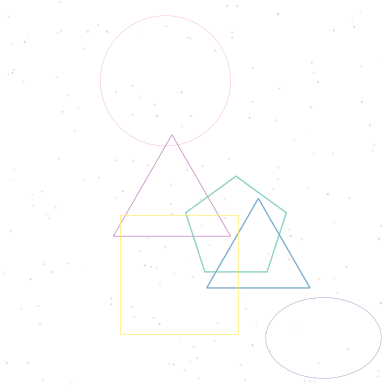[{"shape": "pentagon", "thickness": 1, "radius": 0.69, "center": [0.613, 0.405]}, {"shape": "oval", "thickness": 0.5, "radius": 0.75, "center": [0.84, 0.122]}, {"shape": "triangle", "thickness": 1, "radius": 0.77, "center": [0.671, 0.33]}, {"shape": "circle", "thickness": 0.5, "radius": 0.85, "center": [0.43, 0.79]}, {"shape": "triangle", "thickness": 0.5, "radius": 0.88, "center": [0.447, 0.474]}, {"shape": "square", "thickness": 0.5, "radius": 0.77, "center": [0.464, 0.287]}]